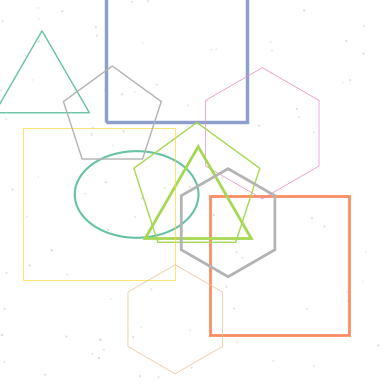[{"shape": "triangle", "thickness": 1, "radius": 0.71, "center": [0.109, 0.778]}, {"shape": "oval", "thickness": 1.5, "radius": 0.8, "center": [0.355, 0.495]}, {"shape": "square", "thickness": 2, "radius": 0.9, "center": [0.726, 0.311]}, {"shape": "square", "thickness": 2.5, "radius": 0.92, "center": [0.459, 0.866]}, {"shape": "hexagon", "thickness": 0.5, "radius": 0.85, "center": [0.681, 0.654]}, {"shape": "triangle", "thickness": 2, "radius": 0.8, "center": [0.515, 0.46]}, {"shape": "pentagon", "thickness": 1, "radius": 0.86, "center": [0.511, 0.51]}, {"shape": "square", "thickness": 0.5, "radius": 0.99, "center": [0.257, 0.471]}, {"shape": "hexagon", "thickness": 0.5, "radius": 0.71, "center": [0.455, 0.171]}, {"shape": "pentagon", "thickness": 1, "radius": 0.67, "center": [0.292, 0.695]}, {"shape": "hexagon", "thickness": 2, "radius": 0.7, "center": [0.592, 0.421]}]